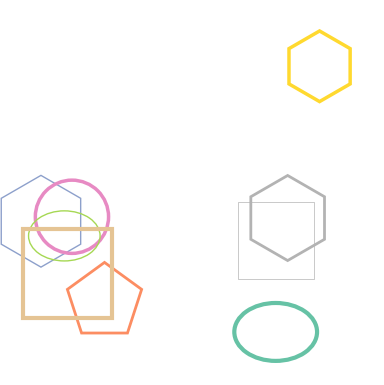[{"shape": "oval", "thickness": 3, "radius": 0.54, "center": [0.716, 0.138]}, {"shape": "pentagon", "thickness": 2, "radius": 0.51, "center": [0.271, 0.217]}, {"shape": "hexagon", "thickness": 1, "radius": 0.6, "center": [0.106, 0.425]}, {"shape": "circle", "thickness": 2.5, "radius": 0.48, "center": [0.187, 0.437]}, {"shape": "oval", "thickness": 1, "radius": 0.46, "center": [0.167, 0.387]}, {"shape": "hexagon", "thickness": 2.5, "radius": 0.46, "center": [0.83, 0.828]}, {"shape": "square", "thickness": 3, "radius": 0.58, "center": [0.175, 0.291]}, {"shape": "hexagon", "thickness": 2, "radius": 0.55, "center": [0.747, 0.434]}, {"shape": "square", "thickness": 0.5, "radius": 0.5, "center": [0.717, 0.375]}]